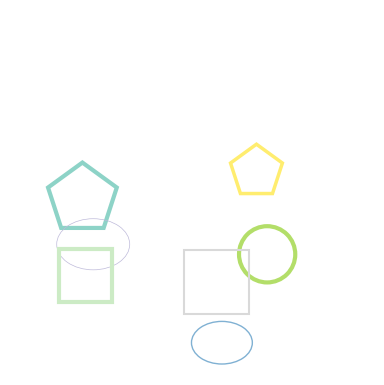[{"shape": "pentagon", "thickness": 3, "radius": 0.47, "center": [0.214, 0.484]}, {"shape": "oval", "thickness": 0.5, "radius": 0.47, "center": [0.242, 0.366]}, {"shape": "oval", "thickness": 1, "radius": 0.4, "center": [0.576, 0.11]}, {"shape": "circle", "thickness": 3, "radius": 0.37, "center": [0.694, 0.339]}, {"shape": "square", "thickness": 1.5, "radius": 0.42, "center": [0.562, 0.267]}, {"shape": "square", "thickness": 3, "radius": 0.34, "center": [0.222, 0.284]}, {"shape": "pentagon", "thickness": 2.5, "radius": 0.35, "center": [0.666, 0.555]}]